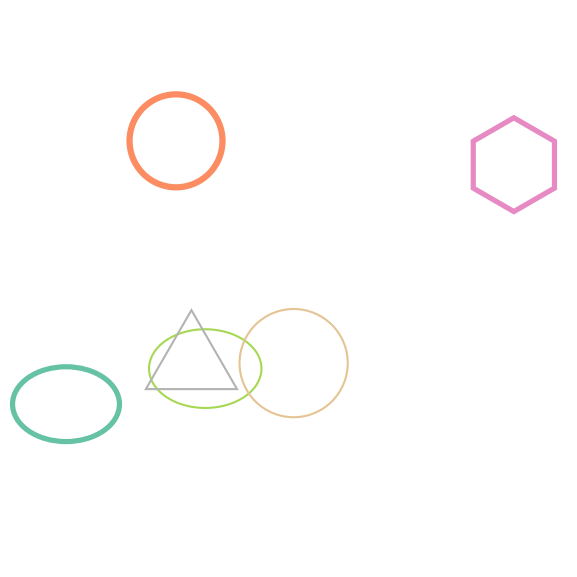[{"shape": "oval", "thickness": 2.5, "radius": 0.46, "center": [0.114, 0.299]}, {"shape": "circle", "thickness": 3, "radius": 0.4, "center": [0.305, 0.755]}, {"shape": "hexagon", "thickness": 2.5, "radius": 0.41, "center": [0.89, 0.714]}, {"shape": "oval", "thickness": 1, "radius": 0.49, "center": [0.355, 0.361]}, {"shape": "circle", "thickness": 1, "radius": 0.47, "center": [0.508, 0.37]}, {"shape": "triangle", "thickness": 1, "radius": 0.46, "center": [0.332, 0.371]}]